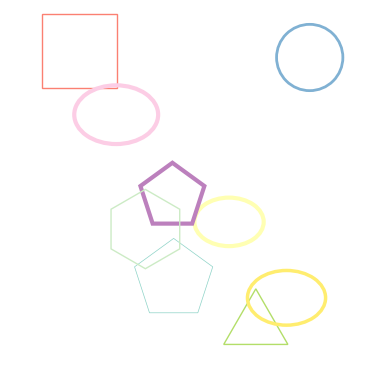[{"shape": "pentagon", "thickness": 0.5, "radius": 0.53, "center": [0.451, 0.274]}, {"shape": "oval", "thickness": 3, "radius": 0.45, "center": [0.595, 0.424]}, {"shape": "square", "thickness": 1, "radius": 0.48, "center": [0.207, 0.868]}, {"shape": "circle", "thickness": 2, "radius": 0.43, "center": [0.804, 0.851]}, {"shape": "triangle", "thickness": 1, "radius": 0.48, "center": [0.664, 0.154]}, {"shape": "oval", "thickness": 3, "radius": 0.54, "center": [0.302, 0.702]}, {"shape": "pentagon", "thickness": 3, "radius": 0.44, "center": [0.448, 0.49]}, {"shape": "hexagon", "thickness": 1, "radius": 0.51, "center": [0.378, 0.405]}, {"shape": "oval", "thickness": 2.5, "radius": 0.51, "center": [0.744, 0.226]}]